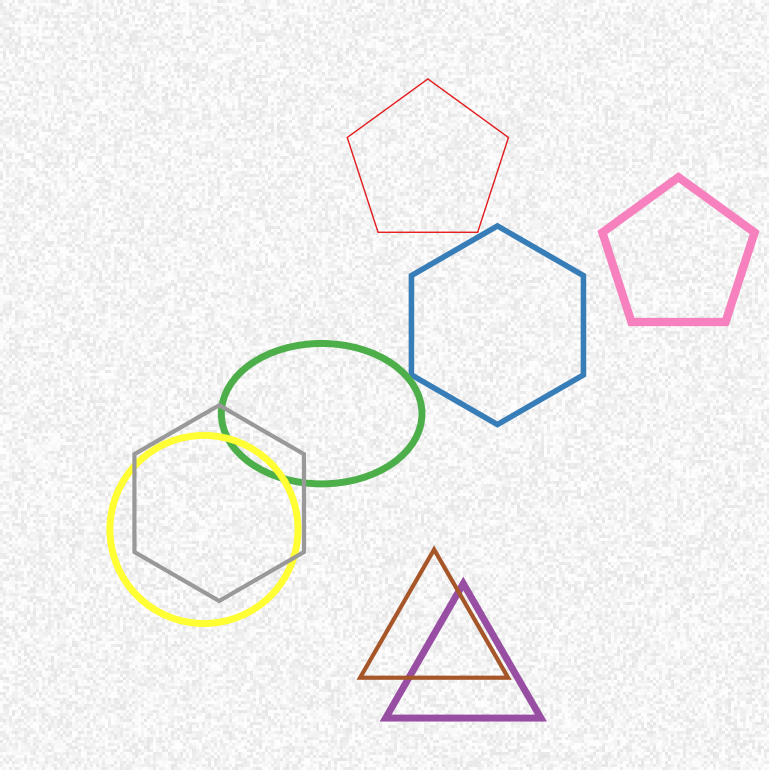[{"shape": "pentagon", "thickness": 0.5, "radius": 0.55, "center": [0.556, 0.787]}, {"shape": "hexagon", "thickness": 2, "radius": 0.64, "center": [0.646, 0.578]}, {"shape": "oval", "thickness": 2.5, "radius": 0.65, "center": [0.418, 0.463]}, {"shape": "triangle", "thickness": 2.5, "radius": 0.58, "center": [0.602, 0.126]}, {"shape": "circle", "thickness": 2.5, "radius": 0.61, "center": [0.265, 0.312]}, {"shape": "triangle", "thickness": 1.5, "radius": 0.56, "center": [0.564, 0.175]}, {"shape": "pentagon", "thickness": 3, "radius": 0.52, "center": [0.881, 0.666]}, {"shape": "hexagon", "thickness": 1.5, "radius": 0.64, "center": [0.285, 0.347]}]